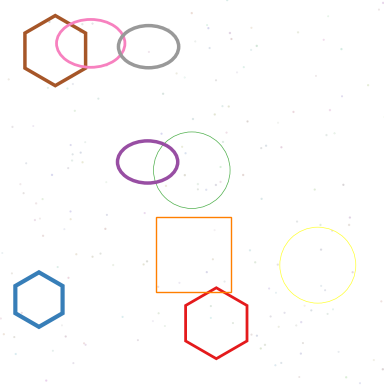[{"shape": "hexagon", "thickness": 2, "radius": 0.46, "center": [0.562, 0.16]}, {"shape": "hexagon", "thickness": 3, "radius": 0.35, "center": [0.101, 0.222]}, {"shape": "circle", "thickness": 0.5, "radius": 0.5, "center": [0.498, 0.558]}, {"shape": "oval", "thickness": 2.5, "radius": 0.39, "center": [0.383, 0.579]}, {"shape": "square", "thickness": 1, "radius": 0.49, "center": [0.504, 0.339]}, {"shape": "circle", "thickness": 0.5, "radius": 0.49, "center": [0.825, 0.311]}, {"shape": "hexagon", "thickness": 2.5, "radius": 0.45, "center": [0.144, 0.869]}, {"shape": "oval", "thickness": 2, "radius": 0.44, "center": [0.236, 0.887]}, {"shape": "oval", "thickness": 2.5, "radius": 0.39, "center": [0.386, 0.879]}]